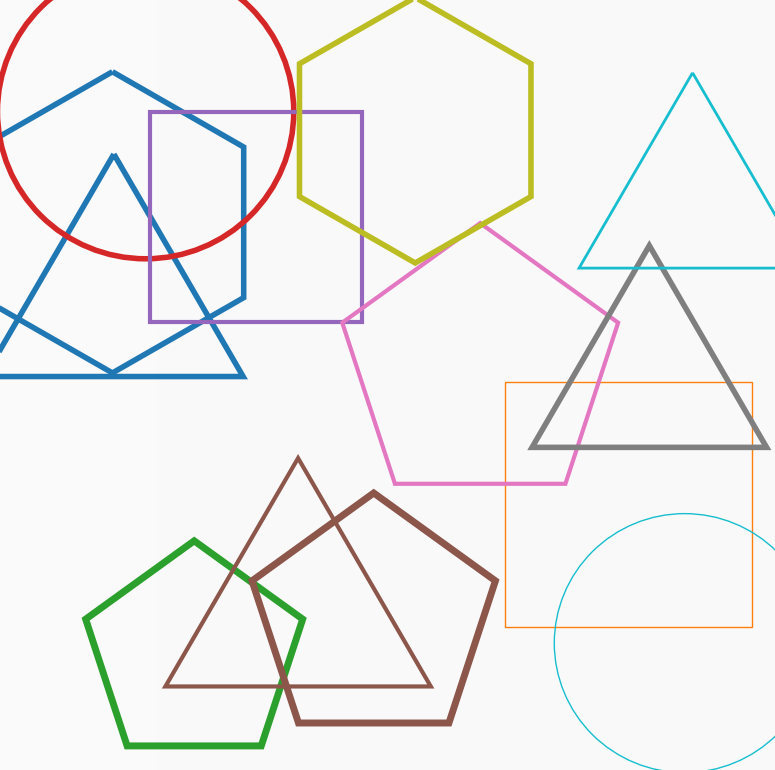[{"shape": "hexagon", "thickness": 2, "radius": 0.98, "center": [0.145, 0.711]}, {"shape": "triangle", "thickness": 2, "radius": 0.96, "center": [0.147, 0.607]}, {"shape": "square", "thickness": 0.5, "radius": 0.8, "center": [0.811, 0.345]}, {"shape": "pentagon", "thickness": 2.5, "radius": 0.74, "center": [0.251, 0.15]}, {"shape": "circle", "thickness": 2, "radius": 0.96, "center": [0.188, 0.855]}, {"shape": "square", "thickness": 1.5, "radius": 0.68, "center": [0.33, 0.718]}, {"shape": "triangle", "thickness": 1.5, "radius": 0.99, "center": [0.385, 0.207]}, {"shape": "pentagon", "thickness": 2.5, "radius": 0.83, "center": [0.482, 0.195]}, {"shape": "pentagon", "thickness": 1.5, "radius": 0.94, "center": [0.62, 0.523]}, {"shape": "triangle", "thickness": 2, "radius": 0.87, "center": [0.838, 0.506]}, {"shape": "hexagon", "thickness": 2, "radius": 0.86, "center": [0.536, 0.831]}, {"shape": "circle", "thickness": 0.5, "radius": 0.84, "center": [0.883, 0.165]}, {"shape": "triangle", "thickness": 1, "radius": 0.85, "center": [0.894, 0.736]}]